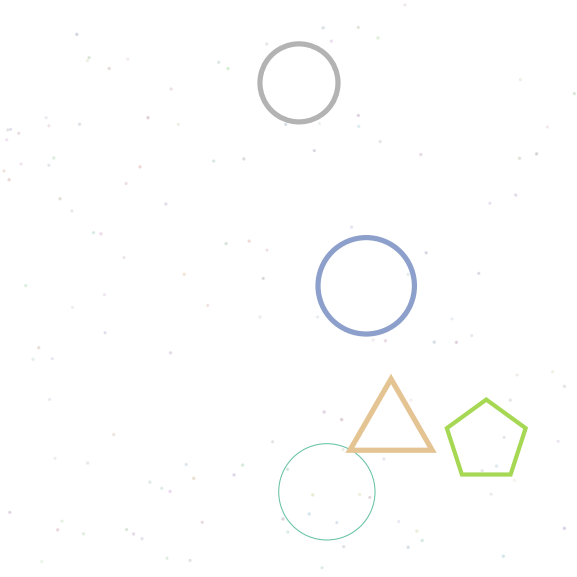[{"shape": "circle", "thickness": 0.5, "radius": 0.42, "center": [0.566, 0.147]}, {"shape": "circle", "thickness": 2.5, "radius": 0.42, "center": [0.634, 0.504]}, {"shape": "pentagon", "thickness": 2, "radius": 0.36, "center": [0.842, 0.235]}, {"shape": "triangle", "thickness": 2.5, "radius": 0.41, "center": [0.677, 0.261]}, {"shape": "circle", "thickness": 2.5, "radius": 0.34, "center": [0.518, 0.856]}]